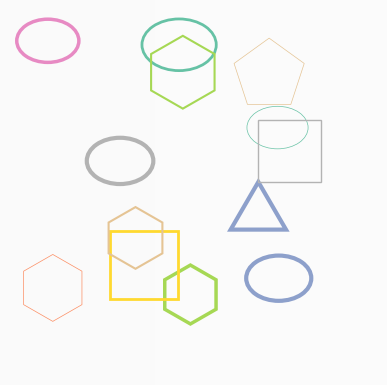[{"shape": "oval", "thickness": 2, "radius": 0.48, "center": [0.462, 0.884]}, {"shape": "oval", "thickness": 0.5, "radius": 0.39, "center": [0.716, 0.669]}, {"shape": "hexagon", "thickness": 0.5, "radius": 0.43, "center": [0.136, 0.252]}, {"shape": "triangle", "thickness": 3, "radius": 0.41, "center": [0.667, 0.445]}, {"shape": "oval", "thickness": 3, "radius": 0.42, "center": [0.719, 0.277]}, {"shape": "oval", "thickness": 2.5, "radius": 0.4, "center": [0.123, 0.894]}, {"shape": "hexagon", "thickness": 2.5, "radius": 0.38, "center": [0.491, 0.235]}, {"shape": "hexagon", "thickness": 1.5, "radius": 0.47, "center": [0.472, 0.812]}, {"shape": "square", "thickness": 2, "radius": 0.44, "center": [0.372, 0.311]}, {"shape": "hexagon", "thickness": 1.5, "radius": 0.4, "center": [0.35, 0.382]}, {"shape": "pentagon", "thickness": 0.5, "radius": 0.48, "center": [0.695, 0.806]}, {"shape": "square", "thickness": 1, "radius": 0.4, "center": [0.747, 0.607]}, {"shape": "oval", "thickness": 3, "radius": 0.43, "center": [0.31, 0.582]}]